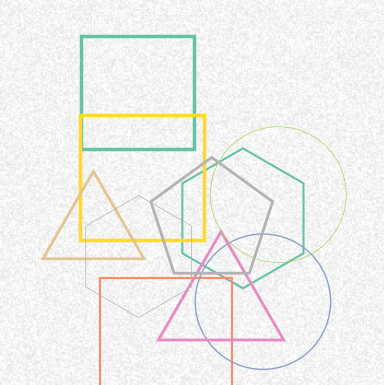[{"shape": "square", "thickness": 2.5, "radius": 0.73, "center": [0.358, 0.761]}, {"shape": "hexagon", "thickness": 1.5, "radius": 0.91, "center": [0.631, 0.433]}, {"shape": "square", "thickness": 1.5, "radius": 0.86, "center": [0.43, 0.106]}, {"shape": "circle", "thickness": 1, "radius": 0.88, "center": [0.683, 0.216]}, {"shape": "triangle", "thickness": 2, "radius": 0.94, "center": [0.574, 0.211]}, {"shape": "circle", "thickness": 0.5, "radius": 0.88, "center": [0.723, 0.494]}, {"shape": "square", "thickness": 2.5, "radius": 0.81, "center": [0.369, 0.539]}, {"shape": "triangle", "thickness": 2, "radius": 0.76, "center": [0.243, 0.404]}, {"shape": "pentagon", "thickness": 2, "radius": 0.83, "center": [0.55, 0.425]}, {"shape": "hexagon", "thickness": 0.5, "radius": 0.79, "center": [0.36, 0.334]}]